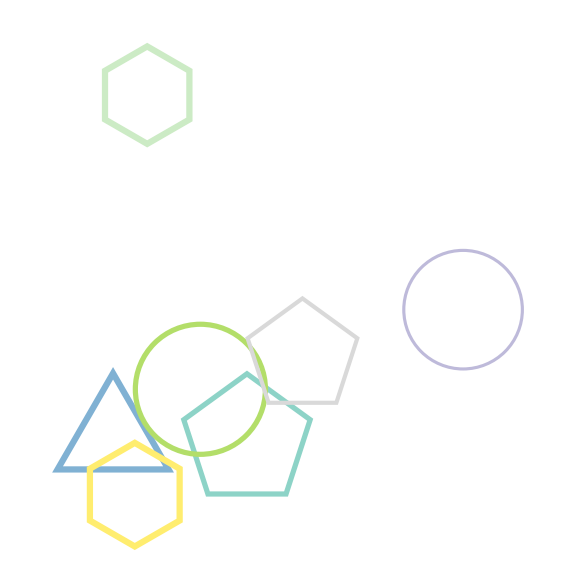[{"shape": "pentagon", "thickness": 2.5, "radius": 0.58, "center": [0.428, 0.237]}, {"shape": "circle", "thickness": 1.5, "radius": 0.51, "center": [0.802, 0.463]}, {"shape": "triangle", "thickness": 3, "radius": 0.55, "center": [0.196, 0.242]}, {"shape": "circle", "thickness": 2.5, "radius": 0.56, "center": [0.347, 0.325]}, {"shape": "pentagon", "thickness": 2, "radius": 0.5, "center": [0.524, 0.382]}, {"shape": "hexagon", "thickness": 3, "radius": 0.42, "center": [0.255, 0.834]}, {"shape": "hexagon", "thickness": 3, "radius": 0.45, "center": [0.233, 0.143]}]